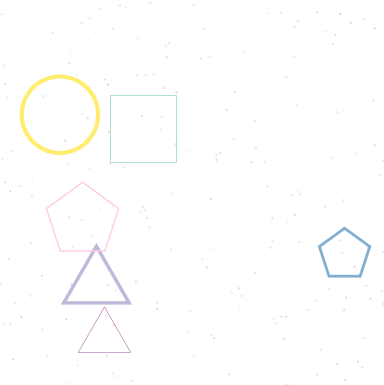[{"shape": "square", "thickness": 0.5, "radius": 0.43, "center": [0.372, 0.666]}, {"shape": "triangle", "thickness": 2.5, "radius": 0.49, "center": [0.25, 0.262]}, {"shape": "pentagon", "thickness": 2, "radius": 0.34, "center": [0.895, 0.338]}, {"shape": "pentagon", "thickness": 1, "radius": 0.49, "center": [0.214, 0.428]}, {"shape": "triangle", "thickness": 0.5, "radius": 0.39, "center": [0.271, 0.124]}, {"shape": "circle", "thickness": 3, "radius": 0.5, "center": [0.156, 0.702]}]